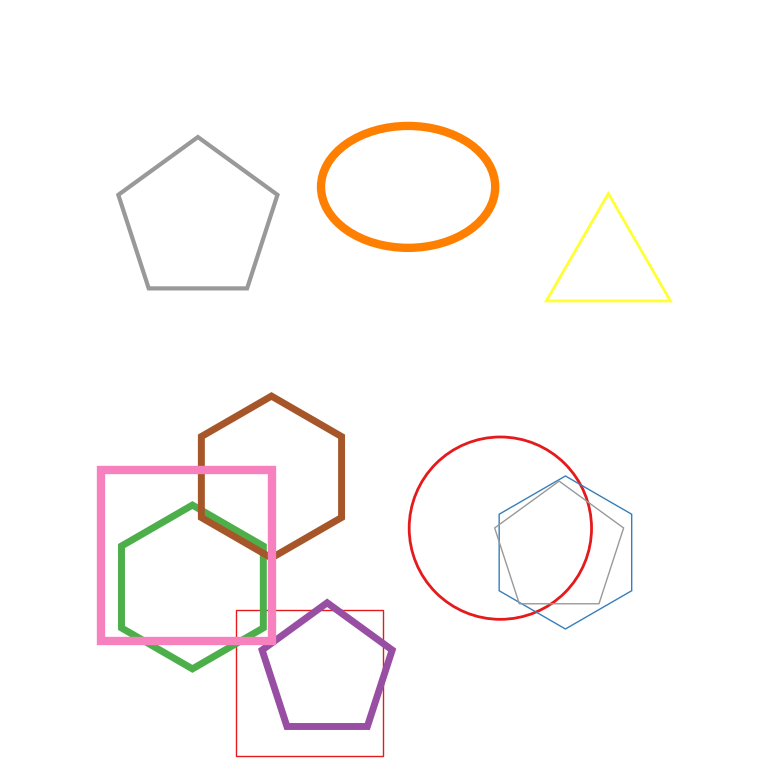[{"shape": "circle", "thickness": 1, "radius": 0.59, "center": [0.65, 0.314]}, {"shape": "square", "thickness": 0.5, "radius": 0.48, "center": [0.402, 0.113]}, {"shape": "hexagon", "thickness": 0.5, "radius": 0.5, "center": [0.734, 0.282]}, {"shape": "hexagon", "thickness": 2.5, "radius": 0.53, "center": [0.25, 0.238]}, {"shape": "pentagon", "thickness": 2.5, "radius": 0.44, "center": [0.425, 0.128]}, {"shape": "oval", "thickness": 3, "radius": 0.57, "center": [0.53, 0.757]}, {"shape": "triangle", "thickness": 1, "radius": 0.47, "center": [0.79, 0.656]}, {"shape": "hexagon", "thickness": 2.5, "radius": 0.53, "center": [0.353, 0.38]}, {"shape": "square", "thickness": 3, "radius": 0.56, "center": [0.242, 0.279]}, {"shape": "pentagon", "thickness": 0.5, "radius": 0.44, "center": [0.726, 0.287]}, {"shape": "pentagon", "thickness": 1.5, "radius": 0.54, "center": [0.257, 0.713]}]